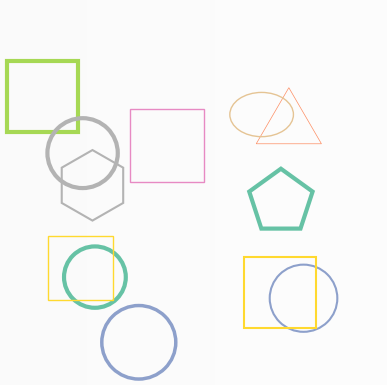[{"shape": "circle", "thickness": 3, "radius": 0.4, "center": [0.245, 0.28]}, {"shape": "pentagon", "thickness": 3, "radius": 0.43, "center": [0.725, 0.476]}, {"shape": "triangle", "thickness": 0.5, "radius": 0.49, "center": [0.745, 0.675]}, {"shape": "circle", "thickness": 2.5, "radius": 0.48, "center": [0.358, 0.111]}, {"shape": "circle", "thickness": 1.5, "radius": 0.44, "center": [0.783, 0.225]}, {"shape": "square", "thickness": 1, "radius": 0.47, "center": [0.431, 0.622]}, {"shape": "square", "thickness": 3, "radius": 0.46, "center": [0.109, 0.75]}, {"shape": "square", "thickness": 1.5, "radius": 0.46, "center": [0.722, 0.24]}, {"shape": "square", "thickness": 1, "radius": 0.42, "center": [0.208, 0.304]}, {"shape": "oval", "thickness": 1, "radius": 0.41, "center": [0.675, 0.702]}, {"shape": "hexagon", "thickness": 1.5, "radius": 0.46, "center": [0.239, 0.519]}, {"shape": "circle", "thickness": 3, "radius": 0.45, "center": [0.213, 0.602]}]